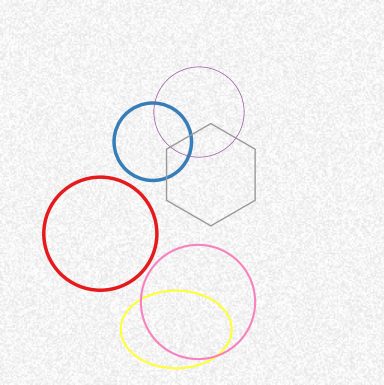[{"shape": "circle", "thickness": 2.5, "radius": 0.73, "center": [0.261, 0.393]}, {"shape": "circle", "thickness": 2.5, "radius": 0.5, "center": [0.397, 0.632]}, {"shape": "circle", "thickness": 0.5, "radius": 0.59, "center": [0.517, 0.709]}, {"shape": "oval", "thickness": 1.5, "radius": 0.72, "center": [0.458, 0.144]}, {"shape": "circle", "thickness": 1.5, "radius": 0.74, "center": [0.514, 0.216]}, {"shape": "hexagon", "thickness": 1, "radius": 0.66, "center": [0.548, 0.546]}]